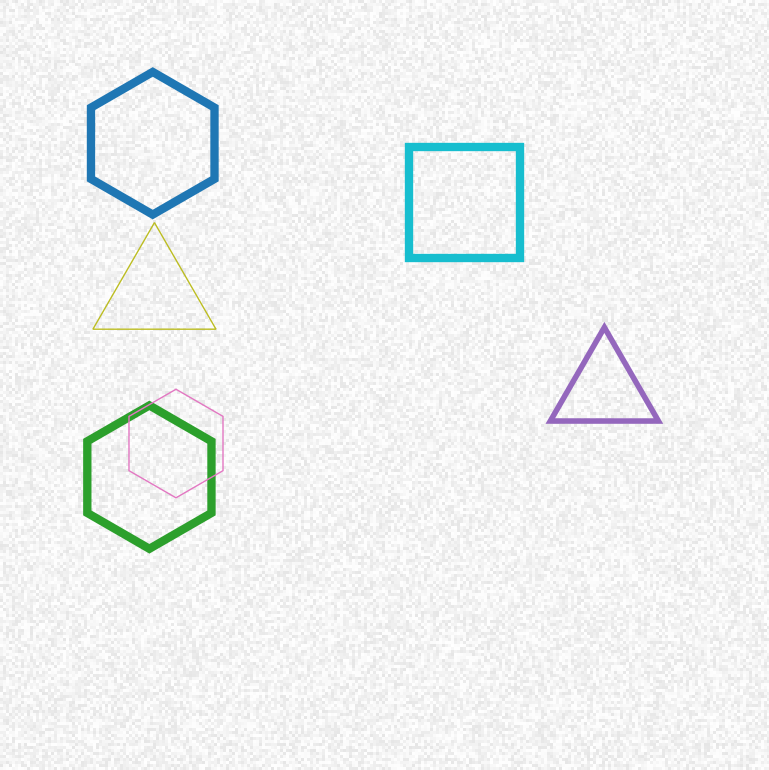[{"shape": "hexagon", "thickness": 3, "radius": 0.46, "center": [0.198, 0.814]}, {"shape": "hexagon", "thickness": 3, "radius": 0.47, "center": [0.194, 0.38]}, {"shape": "triangle", "thickness": 2, "radius": 0.41, "center": [0.785, 0.494]}, {"shape": "hexagon", "thickness": 0.5, "radius": 0.35, "center": [0.229, 0.424]}, {"shape": "triangle", "thickness": 0.5, "radius": 0.46, "center": [0.201, 0.619]}, {"shape": "square", "thickness": 3, "radius": 0.36, "center": [0.603, 0.737]}]